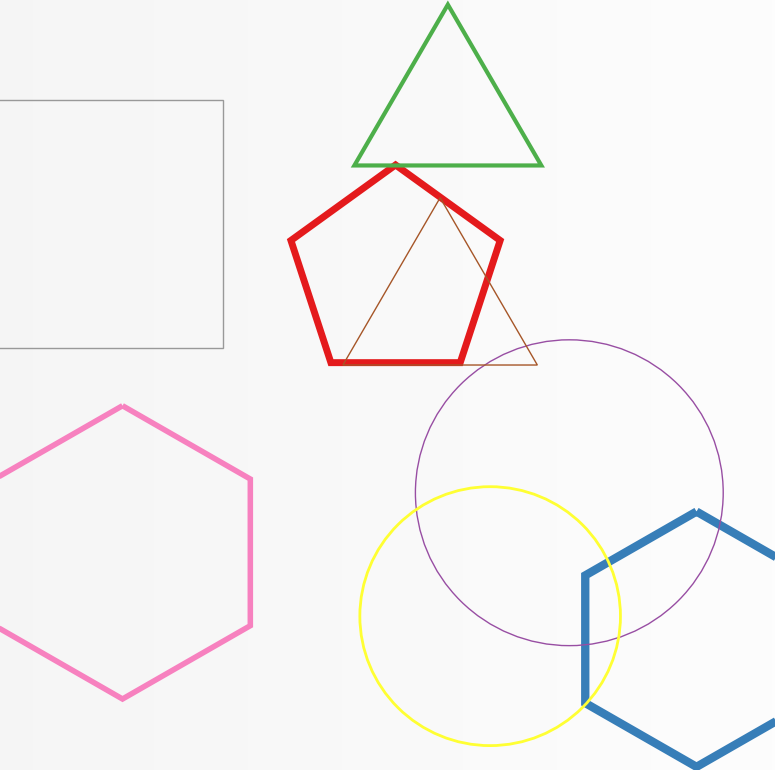[{"shape": "pentagon", "thickness": 2.5, "radius": 0.71, "center": [0.51, 0.644]}, {"shape": "hexagon", "thickness": 3, "radius": 0.83, "center": [0.899, 0.17]}, {"shape": "triangle", "thickness": 1.5, "radius": 0.7, "center": [0.578, 0.855]}, {"shape": "circle", "thickness": 0.5, "radius": 0.99, "center": [0.735, 0.36]}, {"shape": "circle", "thickness": 1, "radius": 0.84, "center": [0.632, 0.2]}, {"shape": "triangle", "thickness": 0.5, "radius": 0.72, "center": [0.568, 0.598]}, {"shape": "hexagon", "thickness": 2, "radius": 0.95, "center": [0.158, 0.283]}, {"shape": "square", "thickness": 0.5, "radius": 0.8, "center": [0.127, 0.71]}]